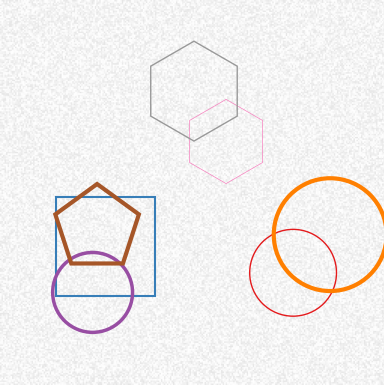[{"shape": "circle", "thickness": 1, "radius": 0.56, "center": [0.761, 0.291]}, {"shape": "square", "thickness": 1.5, "radius": 0.64, "center": [0.275, 0.359]}, {"shape": "circle", "thickness": 2.5, "radius": 0.52, "center": [0.241, 0.24]}, {"shape": "circle", "thickness": 3, "radius": 0.73, "center": [0.858, 0.391]}, {"shape": "pentagon", "thickness": 3, "radius": 0.57, "center": [0.252, 0.408]}, {"shape": "hexagon", "thickness": 0.5, "radius": 0.55, "center": [0.587, 0.633]}, {"shape": "hexagon", "thickness": 1, "radius": 0.65, "center": [0.504, 0.763]}]